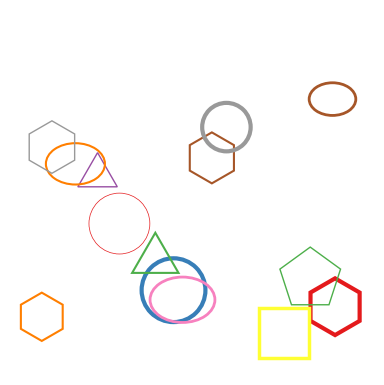[{"shape": "hexagon", "thickness": 3, "radius": 0.37, "center": [0.87, 0.203]}, {"shape": "circle", "thickness": 0.5, "radius": 0.4, "center": [0.31, 0.419]}, {"shape": "circle", "thickness": 3, "radius": 0.41, "center": [0.451, 0.246]}, {"shape": "pentagon", "thickness": 1, "radius": 0.41, "center": [0.806, 0.275]}, {"shape": "triangle", "thickness": 1.5, "radius": 0.35, "center": [0.403, 0.326]}, {"shape": "triangle", "thickness": 1, "radius": 0.3, "center": [0.253, 0.544]}, {"shape": "oval", "thickness": 1.5, "radius": 0.38, "center": [0.196, 0.574]}, {"shape": "hexagon", "thickness": 1.5, "radius": 0.31, "center": [0.109, 0.177]}, {"shape": "square", "thickness": 2.5, "radius": 0.32, "center": [0.738, 0.134]}, {"shape": "hexagon", "thickness": 1.5, "radius": 0.33, "center": [0.55, 0.59]}, {"shape": "oval", "thickness": 2, "radius": 0.3, "center": [0.864, 0.743]}, {"shape": "oval", "thickness": 2, "radius": 0.42, "center": [0.474, 0.221]}, {"shape": "hexagon", "thickness": 1, "radius": 0.34, "center": [0.135, 0.618]}, {"shape": "circle", "thickness": 3, "radius": 0.31, "center": [0.588, 0.67]}]